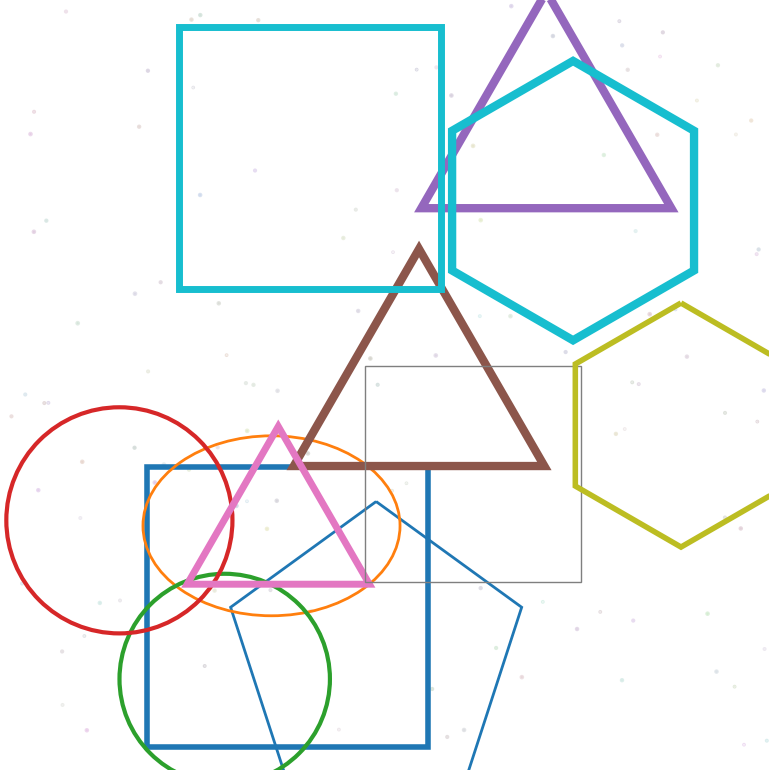[{"shape": "square", "thickness": 2, "radius": 0.91, "center": [0.374, 0.212]}, {"shape": "pentagon", "thickness": 1, "radius": 0.99, "center": [0.489, 0.15]}, {"shape": "oval", "thickness": 1, "radius": 0.83, "center": [0.353, 0.317]}, {"shape": "circle", "thickness": 1.5, "radius": 0.68, "center": [0.292, 0.118]}, {"shape": "circle", "thickness": 1.5, "radius": 0.73, "center": [0.155, 0.324]}, {"shape": "triangle", "thickness": 3, "radius": 0.94, "center": [0.71, 0.823]}, {"shape": "triangle", "thickness": 3, "radius": 0.94, "center": [0.544, 0.489]}, {"shape": "triangle", "thickness": 2.5, "radius": 0.68, "center": [0.361, 0.31]}, {"shape": "square", "thickness": 0.5, "radius": 0.7, "center": [0.614, 0.384]}, {"shape": "hexagon", "thickness": 2, "radius": 0.79, "center": [0.884, 0.448]}, {"shape": "square", "thickness": 2.5, "radius": 0.85, "center": [0.402, 0.795]}, {"shape": "hexagon", "thickness": 3, "radius": 0.91, "center": [0.744, 0.739]}]